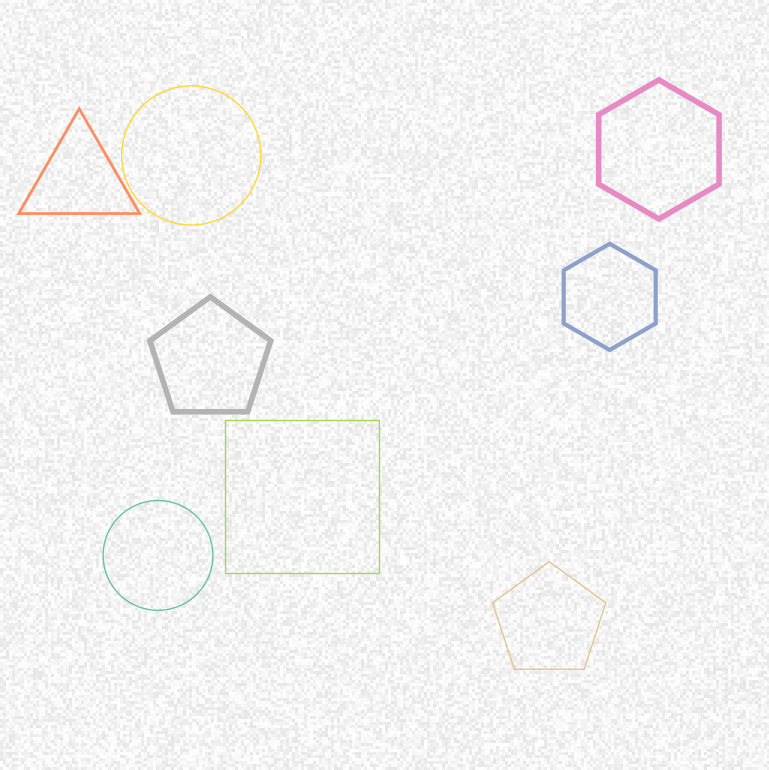[{"shape": "circle", "thickness": 0.5, "radius": 0.36, "center": [0.205, 0.279]}, {"shape": "triangle", "thickness": 1, "radius": 0.45, "center": [0.103, 0.768]}, {"shape": "hexagon", "thickness": 1.5, "radius": 0.35, "center": [0.792, 0.614]}, {"shape": "hexagon", "thickness": 2, "radius": 0.45, "center": [0.856, 0.806]}, {"shape": "square", "thickness": 0.5, "radius": 0.5, "center": [0.392, 0.355]}, {"shape": "circle", "thickness": 0.5, "radius": 0.45, "center": [0.248, 0.798]}, {"shape": "pentagon", "thickness": 0.5, "radius": 0.39, "center": [0.713, 0.193]}, {"shape": "pentagon", "thickness": 2, "radius": 0.41, "center": [0.273, 0.532]}]